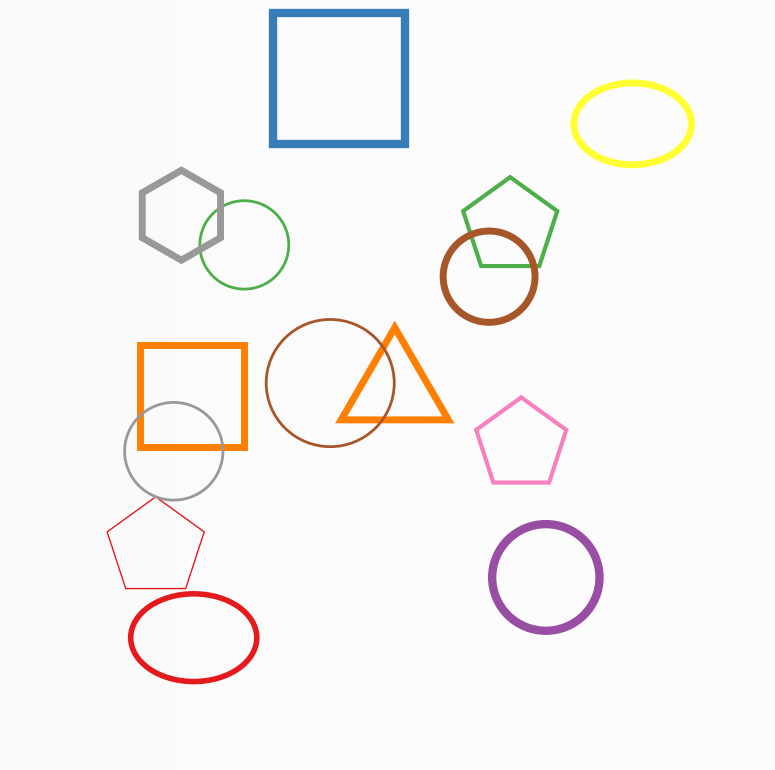[{"shape": "pentagon", "thickness": 0.5, "radius": 0.33, "center": [0.201, 0.289]}, {"shape": "oval", "thickness": 2, "radius": 0.41, "center": [0.25, 0.172]}, {"shape": "square", "thickness": 3, "radius": 0.43, "center": [0.438, 0.898]}, {"shape": "pentagon", "thickness": 1.5, "radius": 0.32, "center": [0.658, 0.706]}, {"shape": "circle", "thickness": 1, "radius": 0.29, "center": [0.315, 0.682]}, {"shape": "circle", "thickness": 3, "radius": 0.35, "center": [0.704, 0.25]}, {"shape": "square", "thickness": 2.5, "radius": 0.33, "center": [0.248, 0.486]}, {"shape": "triangle", "thickness": 2.5, "radius": 0.4, "center": [0.509, 0.495]}, {"shape": "oval", "thickness": 2.5, "radius": 0.38, "center": [0.816, 0.839]}, {"shape": "circle", "thickness": 2.5, "radius": 0.3, "center": [0.631, 0.641]}, {"shape": "circle", "thickness": 1, "radius": 0.41, "center": [0.426, 0.503]}, {"shape": "pentagon", "thickness": 1.5, "radius": 0.31, "center": [0.673, 0.423]}, {"shape": "hexagon", "thickness": 2.5, "radius": 0.29, "center": [0.234, 0.72]}, {"shape": "circle", "thickness": 1, "radius": 0.32, "center": [0.224, 0.414]}]